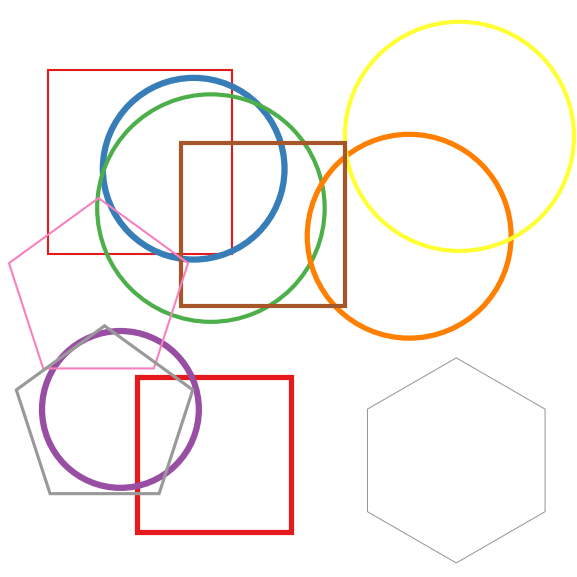[{"shape": "square", "thickness": 2.5, "radius": 0.67, "center": [0.371, 0.212]}, {"shape": "square", "thickness": 1, "radius": 0.8, "center": [0.242, 0.719]}, {"shape": "circle", "thickness": 3, "radius": 0.79, "center": [0.335, 0.707]}, {"shape": "circle", "thickness": 2, "radius": 0.98, "center": [0.365, 0.639]}, {"shape": "circle", "thickness": 3, "radius": 0.68, "center": [0.209, 0.29]}, {"shape": "circle", "thickness": 2.5, "radius": 0.88, "center": [0.709, 0.59]}, {"shape": "circle", "thickness": 2, "radius": 0.99, "center": [0.796, 0.763]}, {"shape": "square", "thickness": 2, "radius": 0.71, "center": [0.455, 0.611]}, {"shape": "pentagon", "thickness": 1, "radius": 0.82, "center": [0.171, 0.493]}, {"shape": "pentagon", "thickness": 1.5, "radius": 0.8, "center": [0.181, 0.274]}, {"shape": "hexagon", "thickness": 0.5, "radius": 0.89, "center": [0.79, 0.202]}]